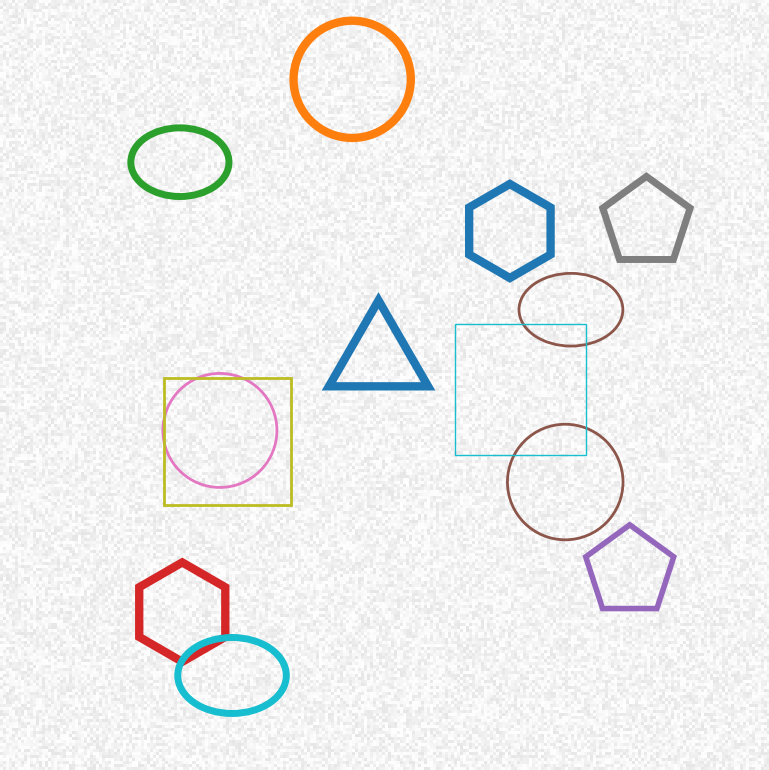[{"shape": "triangle", "thickness": 3, "radius": 0.37, "center": [0.492, 0.535]}, {"shape": "hexagon", "thickness": 3, "radius": 0.31, "center": [0.662, 0.7]}, {"shape": "circle", "thickness": 3, "radius": 0.38, "center": [0.457, 0.897]}, {"shape": "oval", "thickness": 2.5, "radius": 0.32, "center": [0.234, 0.789]}, {"shape": "hexagon", "thickness": 3, "radius": 0.32, "center": [0.237, 0.205]}, {"shape": "pentagon", "thickness": 2, "radius": 0.3, "center": [0.818, 0.258]}, {"shape": "oval", "thickness": 1, "radius": 0.34, "center": [0.741, 0.598]}, {"shape": "circle", "thickness": 1, "radius": 0.38, "center": [0.734, 0.374]}, {"shape": "circle", "thickness": 1, "radius": 0.37, "center": [0.286, 0.441]}, {"shape": "pentagon", "thickness": 2.5, "radius": 0.3, "center": [0.84, 0.711]}, {"shape": "square", "thickness": 1, "radius": 0.41, "center": [0.296, 0.426]}, {"shape": "oval", "thickness": 2.5, "radius": 0.35, "center": [0.301, 0.123]}, {"shape": "square", "thickness": 0.5, "radius": 0.43, "center": [0.676, 0.494]}]